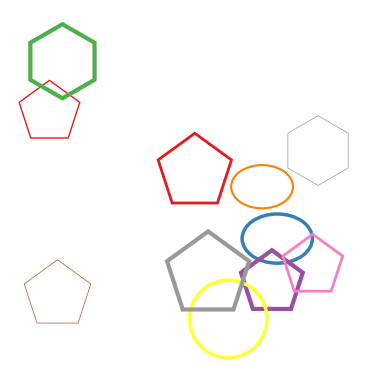[{"shape": "pentagon", "thickness": 1, "radius": 0.41, "center": [0.128, 0.709]}, {"shape": "pentagon", "thickness": 2, "radius": 0.5, "center": [0.506, 0.554]}, {"shape": "oval", "thickness": 2.5, "radius": 0.46, "center": [0.72, 0.38]}, {"shape": "hexagon", "thickness": 3, "radius": 0.48, "center": [0.162, 0.841]}, {"shape": "pentagon", "thickness": 3, "radius": 0.42, "center": [0.706, 0.266]}, {"shape": "oval", "thickness": 1.5, "radius": 0.4, "center": [0.681, 0.515]}, {"shape": "circle", "thickness": 2.5, "radius": 0.5, "center": [0.593, 0.172]}, {"shape": "pentagon", "thickness": 0.5, "radius": 0.45, "center": [0.149, 0.234]}, {"shape": "pentagon", "thickness": 2, "radius": 0.41, "center": [0.812, 0.31]}, {"shape": "hexagon", "thickness": 0.5, "radius": 0.45, "center": [0.826, 0.609]}, {"shape": "pentagon", "thickness": 3, "radius": 0.56, "center": [0.541, 0.287]}]